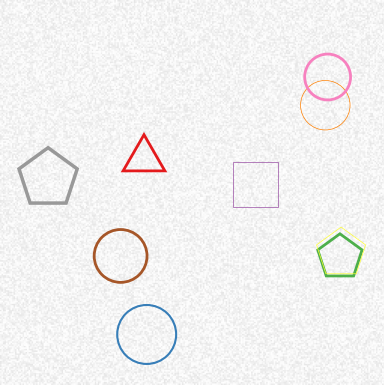[{"shape": "triangle", "thickness": 2, "radius": 0.31, "center": [0.374, 0.587]}, {"shape": "circle", "thickness": 1.5, "radius": 0.38, "center": [0.381, 0.131]}, {"shape": "pentagon", "thickness": 2, "radius": 0.3, "center": [0.883, 0.332]}, {"shape": "square", "thickness": 0.5, "radius": 0.29, "center": [0.664, 0.52]}, {"shape": "circle", "thickness": 0.5, "radius": 0.32, "center": [0.845, 0.727]}, {"shape": "pentagon", "thickness": 0.5, "radius": 0.34, "center": [0.886, 0.343]}, {"shape": "circle", "thickness": 2, "radius": 0.34, "center": [0.313, 0.335]}, {"shape": "circle", "thickness": 2, "radius": 0.3, "center": [0.851, 0.8]}, {"shape": "pentagon", "thickness": 2.5, "radius": 0.4, "center": [0.125, 0.537]}]